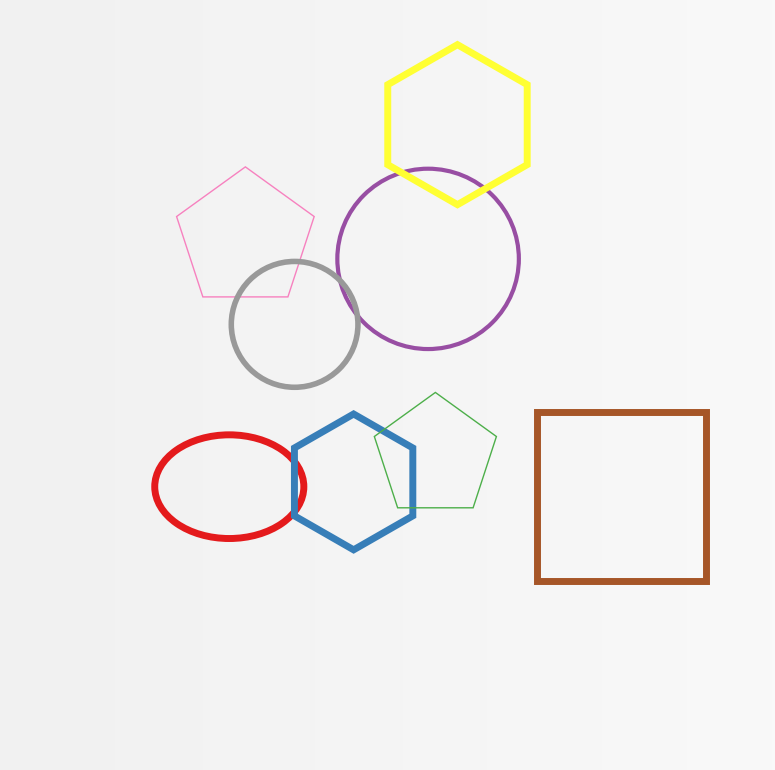[{"shape": "oval", "thickness": 2.5, "radius": 0.48, "center": [0.296, 0.368]}, {"shape": "hexagon", "thickness": 2.5, "radius": 0.44, "center": [0.456, 0.374]}, {"shape": "pentagon", "thickness": 0.5, "radius": 0.41, "center": [0.562, 0.408]}, {"shape": "circle", "thickness": 1.5, "radius": 0.59, "center": [0.552, 0.664]}, {"shape": "hexagon", "thickness": 2.5, "radius": 0.52, "center": [0.59, 0.838]}, {"shape": "square", "thickness": 2.5, "radius": 0.55, "center": [0.802, 0.355]}, {"shape": "pentagon", "thickness": 0.5, "radius": 0.47, "center": [0.317, 0.69]}, {"shape": "circle", "thickness": 2, "radius": 0.41, "center": [0.38, 0.579]}]